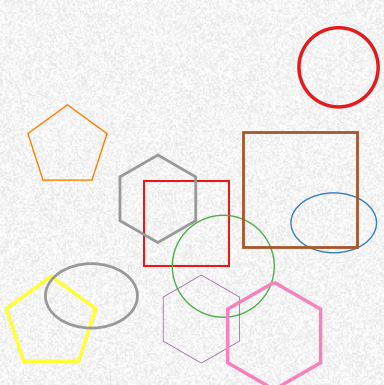[{"shape": "circle", "thickness": 2.5, "radius": 0.51, "center": [0.879, 0.825]}, {"shape": "square", "thickness": 1.5, "radius": 0.55, "center": [0.484, 0.42]}, {"shape": "oval", "thickness": 1, "radius": 0.56, "center": [0.867, 0.421]}, {"shape": "circle", "thickness": 1, "radius": 0.66, "center": [0.58, 0.308]}, {"shape": "hexagon", "thickness": 0.5, "radius": 0.57, "center": [0.523, 0.171]}, {"shape": "pentagon", "thickness": 1, "radius": 0.54, "center": [0.175, 0.62]}, {"shape": "pentagon", "thickness": 2.5, "radius": 0.61, "center": [0.133, 0.16]}, {"shape": "square", "thickness": 2, "radius": 0.74, "center": [0.779, 0.508]}, {"shape": "hexagon", "thickness": 2.5, "radius": 0.7, "center": [0.712, 0.127]}, {"shape": "hexagon", "thickness": 2, "radius": 0.57, "center": [0.41, 0.484]}, {"shape": "oval", "thickness": 2, "radius": 0.6, "center": [0.237, 0.232]}]